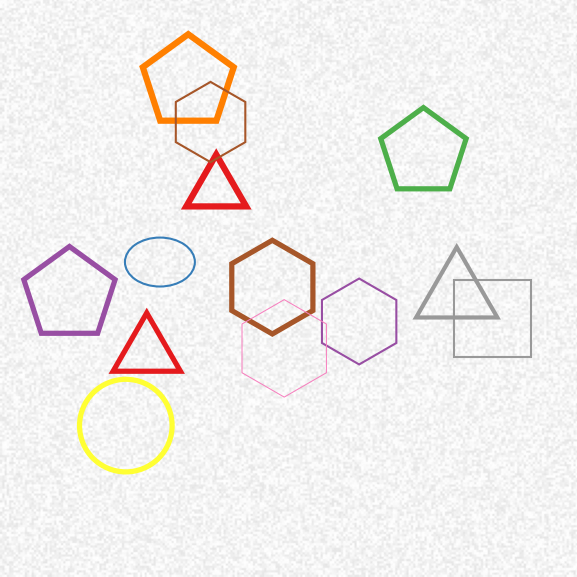[{"shape": "triangle", "thickness": 2.5, "radius": 0.34, "center": [0.254, 0.39]}, {"shape": "triangle", "thickness": 3, "radius": 0.3, "center": [0.374, 0.672]}, {"shape": "oval", "thickness": 1, "radius": 0.3, "center": [0.277, 0.545]}, {"shape": "pentagon", "thickness": 2.5, "radius": 0.39, "center": [0.733, 0.735]}, {"shape": "hexagon", "thickness": 1, "radius": 0.37, "center": [0.622, 0.442]}, {"shape": "pentagon", "thickness": 2.5, "radius": 0.42, "center": [0.12, 0.489]}, {"shape": "pentagon", "thickness": 3, "radius": 0.41, "center": [0.326, 0.857]}, {"shape": "circle", "thickness": 2.5, "radius": 0.4, "center": [0.218, 0.262]}, {"shape": "hexagon", "thickness": 2.5, "radius": 0.41, "center": [0.472, 0.502]}, {"shape": "hexagon", "thickness": 1, "radius": 0.35, "center": [0.365, 0.788]}, {"shape": "hexagon", "thickness": 0.5, "radius": 0.42, "center": [0.492, 0.396]}, {"shape": "square", "thickness": 1, "radius": 0.33, "center": [0.853, 0.448]}, {"shape": "triangle", "thickness": 2, "radius": 0.41, "center": [0.791, 0.49]}]